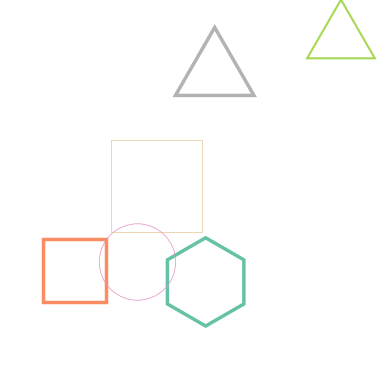[{"shape": "hexagon", "thickness": 2.5, "radius": 0.57, "center": [0.534, 0.268]}, {"shape": "square", "thickness": 2.5, "radius": 0.41, "center": [0.193, 0.298]}, {"shape": "circle", "thickness": 0.5, "radius": 0.5, "center": [0.357, 0.319]}, {"shape": "triangle", "thickness": 1.5, "radius": 0.51, "center": [0.886, 0.899]}, {"shape": "square", "thickness": 0.5, "radius": 0.59, "center": [0.407, 0.517]}, {"shape": "triangle", "thickness": 2.5, "radius": 0.59, "center": [0.558, 0.811]}]